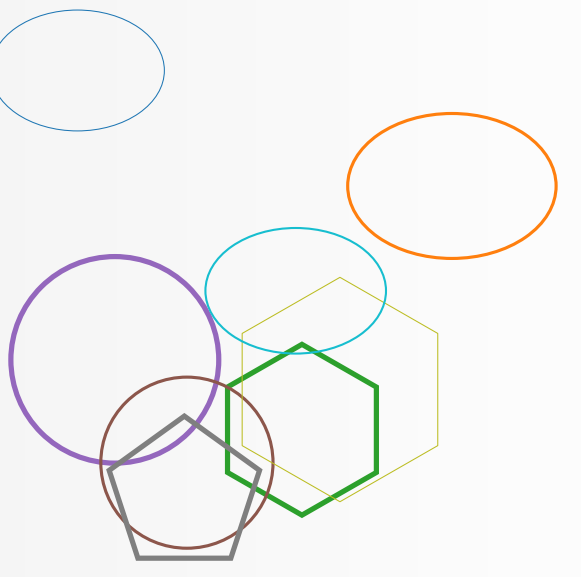[{"shape": "oval", "thickness": 0.5, "radius": 0.75, "center": [0.133, 0.877]}, {"shape": "oval", "thickness": 1.5, "radius": 0.9, "center": [0.777, 0.677]}, {"shape": "hexagon", "thickness": 2.5, "radius": 0.74, "center": [0.519, 0.255]}, {"shape": "circle", "thickness": 2.5, "radius": 0.89, "center": [0.198, 0.376]}, {"shape": "circle", "thickness": 1.5, "radius": 0.74, "center": [0.322, 0.198]}, {"shape": "pentagon", "thickness": 2.5, "radius": 0.68, "center": [0.317, 0.143]}, {"shape": "hexagon", "thickness": 0.5, "radius": 0.97, "center": [0.585, 0.325]}, {"shape": "oval", "thickness": 1, "radius": 0.78, "center": [0.509, 0.496]}]